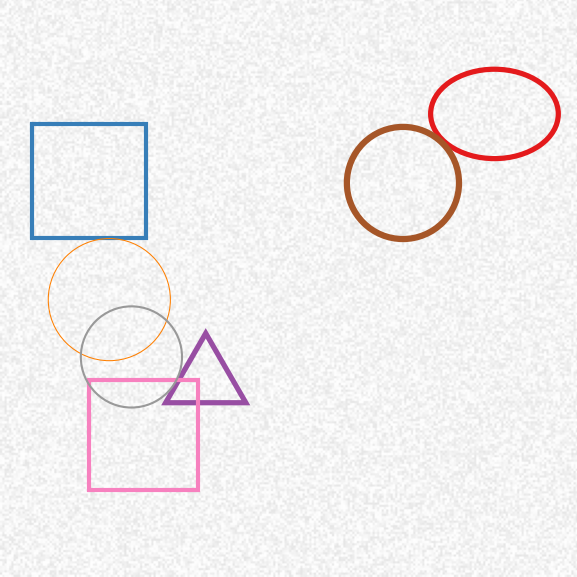[{"shape": "oval", "thickness": 2.5, "radius": 0.55, "center": [0.856, 0.802]}, {"shape": "square", "thickness": 2, "radius": 0.49, "center": [0.154, 0.686]}, {"shape": "triangle", "thickness": 2.5, "radius": 0.4, "center": [0.356, 0.342]}, {"shape": "circle", "thickness": 0.5, "radius": 0.53, "center": [0.189, 0.48]}, {"shape": "circle", "thickness": 3, "radius": 0.49, "center": [0.698, 0.682]}, {"shape": "square", "thickness": 2, "radius": 0.47, "center": [0.248, 0.246]}, {"shape": "circle", "thickness": 1, "radius": 0.44, "center": [0.228, 0.381]}]